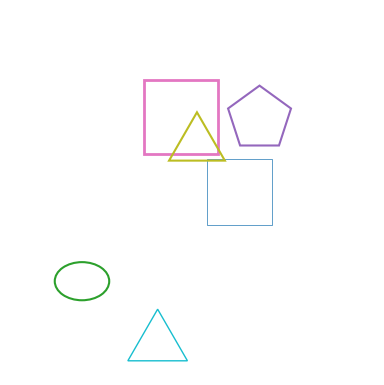[{"shape": "square", "thickness": 0.5, "radius": 0.43, "center": [0.622, 0.501]}, {"shape": "oval", "thickness": 1.5, "radius": 0.35, "center": [0.213, 0.27]}, {"shape": "pentagon", "thickness": 1.5, "radius": 0.43, "center": [0.674, 0.692]}, {"shape": "square", "thickness": 2, "radius": 0.48, "center": [0.471, 0.696]}, {"shape": "triangle", "thickness": 1.5, "radius": 0.42, "center": [0.512, 0.625]}, {"shape": "triangle", "thickness": 1, "radius": 0.45, "center": [0.409, 0.108]}]